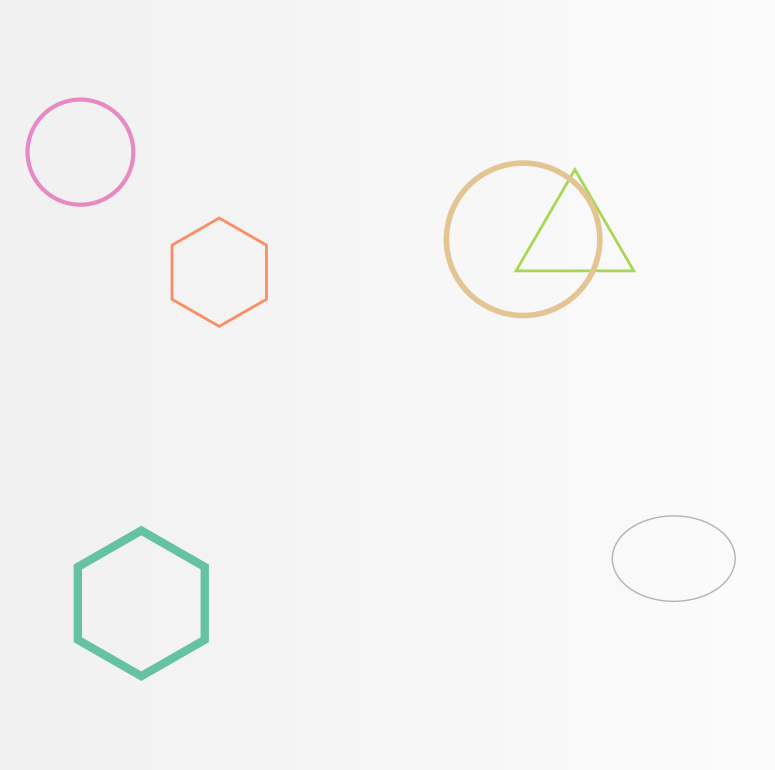[{"shape": "hexagon", "thickness": 3, "radius": 0.47, "center": [0.182, 0.216]}, {"shape": "hexagon", "thickness": 1, "radius": 0.35, "center": [0.283, 0.646]}, {"shape": "circle", "thickness": 1.5, "radius": 0.34, "center": [0.104, 0.802]}, {"shape": "triangle", "thickness": 1, "radius": 0.44, "center": [0.742, 0.692]}, {"shape": "circle", "thickness": 2, "radius": 0.5, "center": [0.675, 0.689]}, {"shape": "oval", "thickness": 0.5, "radius": 0.4, "center": [0.869, 0.275]}]